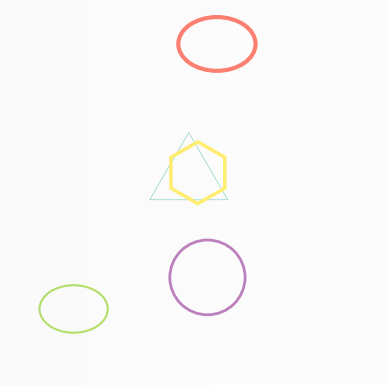[{"shape": "triangle", "thickness": 0.5, "radius": 0.58, "center": [0.487, 0.539]}, {"shape": "oval", "thickness": 3, "radius": 0.5, "center": [0.56, 0.886]}, {"shape": "oval", "thickness": 1.5, "radius": 0.44, "center": [0.19, 0.197]}, {"shape": "circle", "thickness": 2, "radius": 0.49, "center": [0.535, 0.279]}, {"shape": "hexagon", "thickness": 2.5, "radius": 0.4, "center": [0.511, 0.551]}]